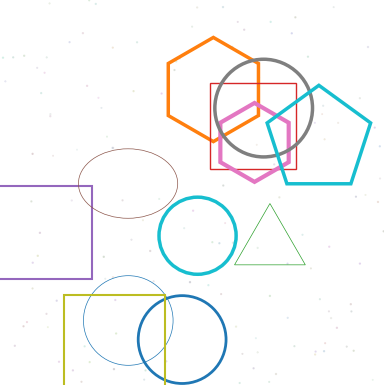[{"shape": "circle", "thickness": 0.5, "radius": 0.58, "center": [0.333, 0.168]}, {"shape": "circle", "thickness": 2, "radius": 0.57, "center": [0.473, 0.118]}, {"shape": "hexagon", "thickness": 2.5, "radius": 0.68, "center": [0.554, 0.767]}, {"shape": "triangle", "thickness": 0.5, "radius": 0.53, "center": [0.701, 0.365]}, {"shape": "square", "thickness": 1, "radius": 0.56, "center": [0.656, 0.672]}, {"shape": "square", "thickness": 1.5, "radius": 0.61, "center": [0.119, 0.396]}, {"shape": "oval", "thickness": 0.5, "radius": 0.64, "center": [0.333, 0.523]}, {"shape": "hexagon", "thickness": 3, "radius": 0.51, "center": [0.661, 0.63]}, {"shape": "circle", "thickness": 2.5, "radius": 0.63, "center": [0.685, 0.719]}, {"shape": "square", "thickness": 1.5, "radius": 0.66, "center": [0.298, 0.104]}, {"shape": "pentagon", "thickness": 2.5, "radius": 0.71, "center": [0.828, 0.637]}, {"shape": "circle", "thickness": 2.5, "radius": 0.5, "center": [0.513, 0.388]}]